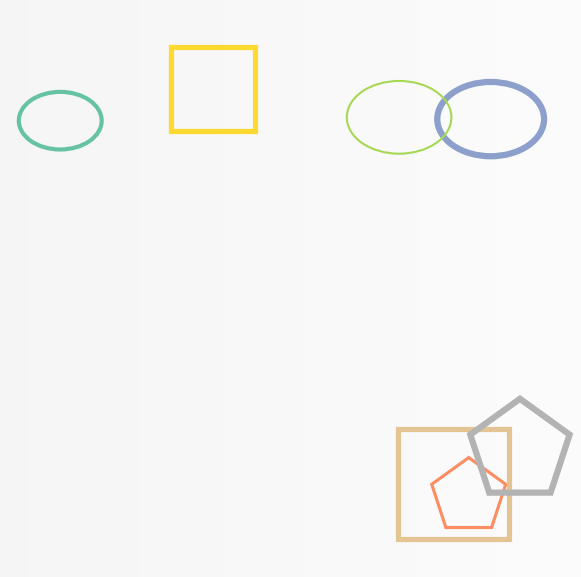[{"shape": "oval", "thickness": 2, "radius": 0.36, "center": [0.104, 0.79]}, {"shape": "pentagon", "thickness": 1.5, "radius": 0.33, "center": [0.806, 0.14]}, {"shape": "oval", "thickness": 3, "radius": 0.46, "center": [0.844, 0.793]}, {"shape": "oval", "thickness": 1, "radius": 0.45, "center": [0.687, 0.796]}, {"shape": "square", "thickness": 2.5, "radius": 0.36, "center": [0.367, 0.845]}, {"shape": "square", "thickness": 2.5, "radius": 0.47, "center": [0.78, 0.161]}, {"shape": "pentagon", "thickness": 3, "radius": 0.45, "center": [0.895, 0.219]}]